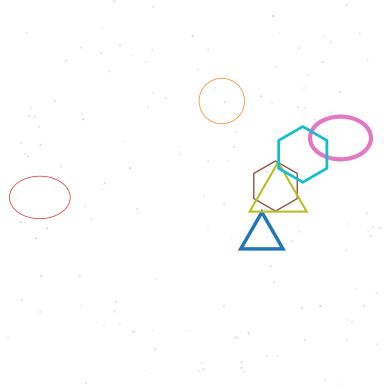[{"shape": "triangle", "thickness": 2.5, "radius": 0.32, "center": [0.68, 0.385]}, {"shape": "circle", "thickness": 0.5, "radius": 0.3, "center": [0.576, 0.738]}, {"shape": "oval", "thickness": 0.5, "radius": 0.39, "center": [0.103, 0.487]}, {"shape": "hexagon", "thickness": 1, "radius": 0.33, "center": [0.716, 0.517]}, {"shape": "oval", "thickness": 3, "radius": 0.4, "center": [0.884, 0.642]}, {"shape": "triangle", "thickness": 1.5, "radius": 0.43, "center": [0.722, 0.493]}, {"shape": "hexagon", "thickness": 2, "radius": 0.36, "center": [0.786, 0.599]}]